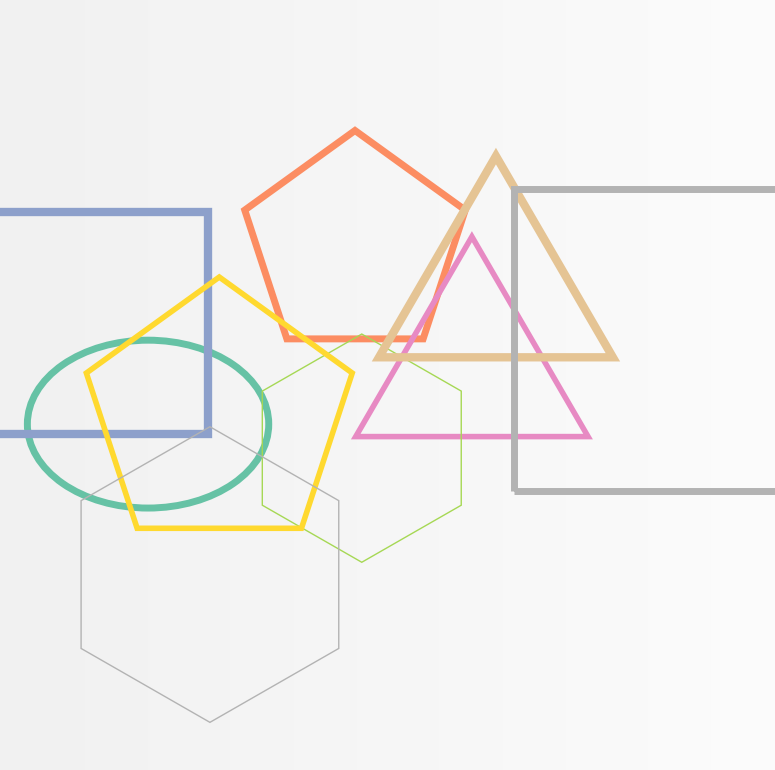[{"shape": "oval", "thickness": 2.5, "radius": 0.78, "center": [0.191, 0.449]}, {"shape": "pentagon", "thickness": 2.5, "radius": 0.75, "center": [0.458, 0.681]}, {"shape": "square", "thickness": 3, "radius": 0.72, "center": [0.125, 0.581]}, {"shape": "triangle", "thickness": 2, "radius": 0.87, "center": [0.609, 0.52]}, {"shape": "hexagon", "thickness": 0.5, "radius": 0.74, "center": [0.467, 0.418]}, {"shape": "pentagon", "thickness": 2, "radius": 0.9, "center": [0.283, 0.46]}, {"shape": "triangle", "thickness": 3, "radius": 0.87, "center": [0.64, 0.623]}, {"shape": "square", "thickness": 2.5, "radius": 0.98, "center": [0.859, 0.558]}, {"shape": "hexagon", "thickness": 0.5, "radius": 0.96, "center": [0.271, 0.254]}]